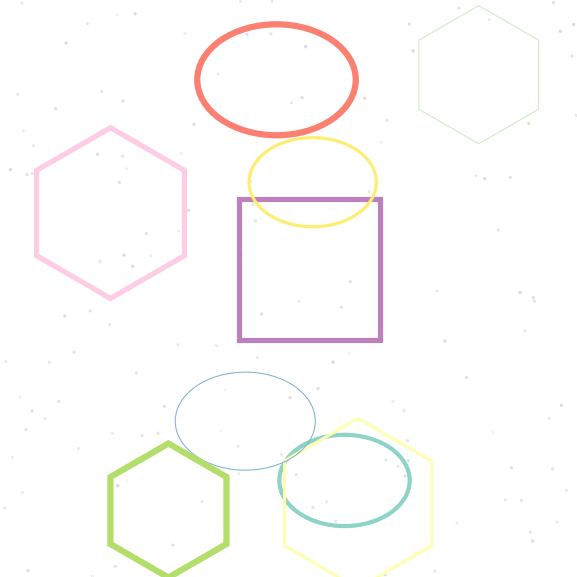[{"shape": "oval", "thickness": 2, "radius": 0.56, "center": [0.597, 0.167]}, {"shape": "hexagon", "thickness": 1.5, "radius": 0.74, "center": [0.62, 0.127]}, {"shape": "oval", "thickness": 3, "radius": 0.69, "center": [0.479, 0.861]}, {"shape": "oval", "thickness": 0.5, "radius": 0.61, "center": [0.425, 0.27]}, {"shape": "hexagon", "thickness": 3, "radius": 0.58, "center": [0.292, 0.115]}, {"shape": "hexagon", "thickness": 2.5, "radius": 0.74, "center": [0.191, 0.63]}, {"shape": "square", "thickness": 2.5, "radius": 0.61, "center": [0.536, 0.532]}, {"shape": "hexagon", "thickness": 0.5, "radius": 0.6, "center": [0.829, 0.87]}, {"shape": "oval", "thickness": 1.5, "radius": 0.55, "center": [0.541, 0.684]}]